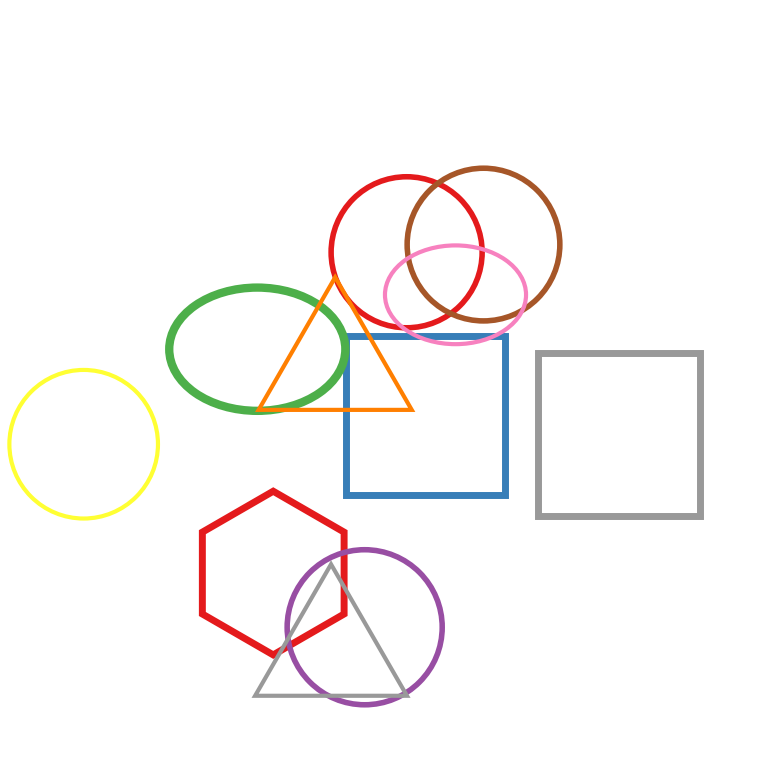[{"shape": "hexagon", "thickness": 2.5, "radius": 0.53, "center": [0.355, 0.256]}, {"shape": "circle", "thickness": 2, "radius": 0.49, "center": [0.528, 0.672]}, {"shape": "square", "thickness": 2.5, "radius": 0.52, "center": [0.553, 0.46]}, {"shape": "oval", "thickness": 3, "radius": 0.57, "center": [0.334, 0.546]}, {"shape": "circle", "thickness": 2, "radius": 0.5, "center": [0.474, 0.185]}, {"shape": "triangle", "thickness": 1.5, "radius": 0.57, "center": [0.435, 0.525]}, {"shape": "circle", "thickness": 1.5, "radius": 0.48, "center": [0.109, 0.423]}, {"shape": "circle", "thickness": 2, "radius": 0.5, "center": [0.628, 0.682]}, {"shape": "oval", "thickness": 1.5, "radius": 0.46, "center": [0.592, 0.617]}, {"shape": "square", "thickness": 2.5, "radius": 0.53, "center": [0.804, 0.436]}, {"shape": "triangle", "thickness": 1.5, "radius": 0.57, "center": [0.43, 0.153]}]